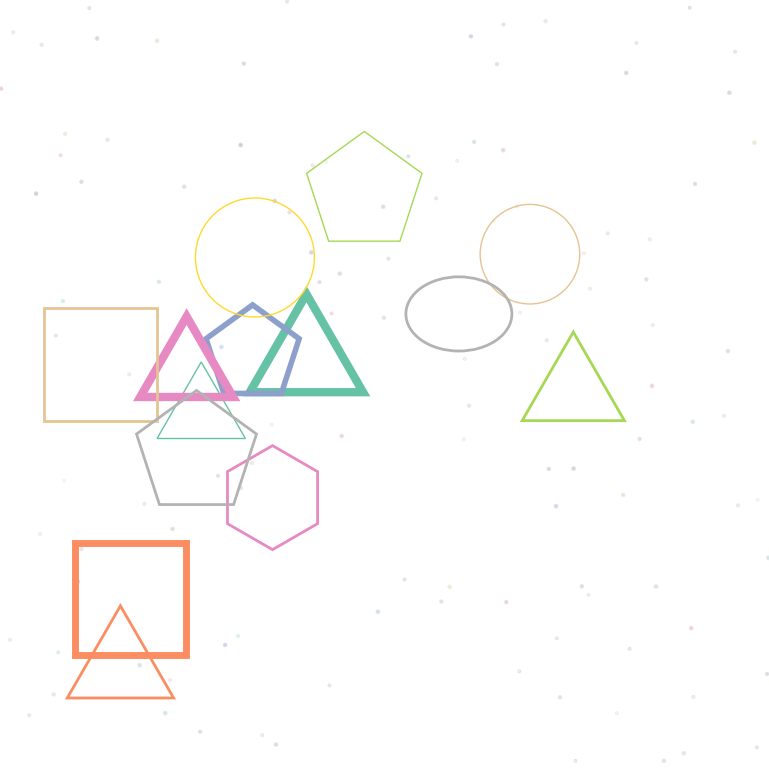[{"shape": "triangle", "thickness": 0.5, "radius": 0.33, "center": [0.261, 0.464]}, {"shape": "triangle", "thickness": 3, "radius": 0.42, "center": [0.398, 0.533]}, {"shape": "triangle", "thickness": 1, "radius": 0.4, "center": [0.156, 0.133]}, {"shape": "square", "thickness": 2.5, "radius": 0.36, "center": [0.169, 0.222]}, {"shape": "pentagon", "thickness": 2, "radius": 0.32, "center": [0.328, 0.54]}, {"shape": "hexagon", "thickness": 1, "radius": 0.34, "center": [0.354, 0.354]}, {"shape": "triangle", "thickness": 3, "radius": 0.35, "center": [0.242, 0.519]}, {"shape": "triangle", "thickness": 1, "radius": 0.38, "center": [0.745, 0.492]}, {"shape": "pentagon", "thickness": 0.5, "radius": 0.39, "center": [0.473, 0.751]}, {"shape": "circle", "thickness": 0.5, "radius": 0.39, "center": [0.331, 0.666]}, {"shape": "circle", "thickness": 0.5, "radius": 0.32, "center": [0.688, 0.67]}, {"shape": "square", "thickness": 1, "radius": 0.36, "center": [0.131, 0.527]}, {"shape": "oval", "thickness": 1, "radius": 0.34, "center": [0.596, 0.592]}, {"shape": "pentagon", "thickness": 1, "radius": 0.41, "center": [0.255, 0.411]}]